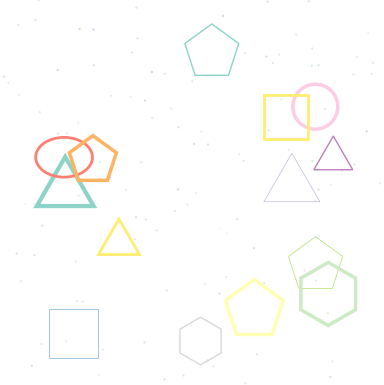[{"shape": "triangle", "thickness": 3, "radius": 0.43, "center": [0.169, 0.507]}, {"shape": "pentagon", "thickness": 1, "radius": 0.37, "center": [0.55, 0.864]}, {"shape": "pentagon", "thickness": 2.5, "radius": 0.39, "center": [0.66, 0.195]}, {"shape": "triangle", "thickness": 0.5, "radius": 0.42, "center": [0.758, 0.518]}, {"shape": "oval", "thickness": 2, "radius": 0.37, "center": [0.166, 0.592]}, {"shape": "square", "thickness": 0.5, "radius": 0.32, "center": [0.192, 0.135]}, {"shape": "pentagon", "thickness": 2.5, "radius": 0.32, "center": [0.241, 0.583]}, {"shape": "pentagon", "thickness": 0.5, "radius": 0.37, "center": [0.82, 0.311]}, {"shape": "circle", "thickness": 2.5, "radius": 0.29, "center": [0.819, 0.723]}, {"shape": "hexagon", "thickness": 1, "radius": 0.31, "center": [0.521, 0.114]}, {"shape": "triangle", "thickness": 1, "radius": 0.29, "center": [0.866, 0.588]}, {"shape": "hexagon", "thickness": 2.5, "radius": 0.41, "center": [0.853, 0.237]}, {"shape": "triangle", "thickness": 2, "radius": 0.31, "center": [0.309, 0.37]}, {"shape": "square", "thickness": 2, "radius": 0.29, "center": [0.742, 0.695]}]